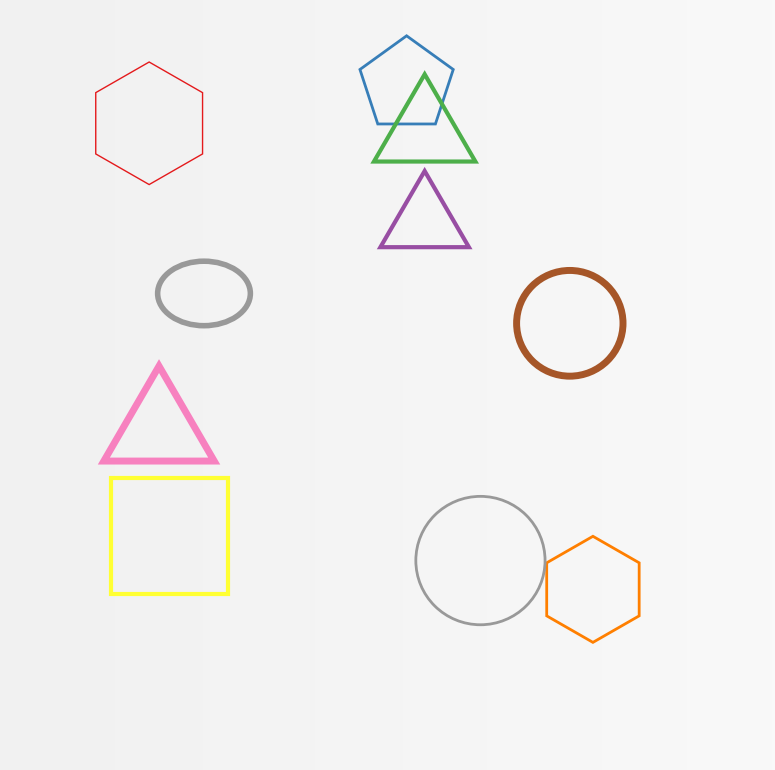[{"shape": "hexagon", "thickness": 0.5, "radius": 0.4, "center": [0.192, 0.84]}, {"shape": "pentagon", "thickness": 1, "radius": 0.32, "center": [0.525, 0.89]}, {"shape": "triangle", "thickness": 1.5, "radius": 0.38, "center": [0.548, 0.828]}, {"shape": "triangle", "thickness": 1.5, "radius": 0.33, "center": [0.548, 0.712]}, {"shape": "hexagon", "thickness": 1, "radius": 0.34, "center": [0.765, 0.235]}, {"shape": "square", "thickness": 1.5, "radius": 0.38, "center": [0.219, 0.304]}, {"shape": "circle", "thickness": 2.5, "radius": 0.34, "center": [0.735, 0.58]}, {"shape": "triangle", "thickness": 2.5, "radius": 0.41, "center": [0.205, 0.442]}, {"shape": "oval", "thickness": 2, "radius": 0.3, "center": [0.263, 0.619]}, {"shape": "circle", "thickness": 1, "radius": 0.42, "center": [0.62, 0.272]}]